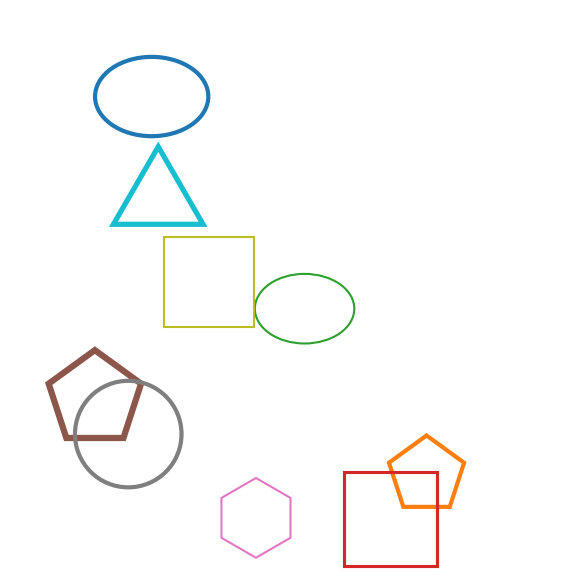[{"shape": "oval", "thickness": 2, "radius": 0.49, "center": [0.263, 0.832]}, {"shape": "pentagon", "thickness": 2, "radius": 0.34, "center": [0.739, 0.177]}, {"shape": "oval", "thickness": 1, "radius": 0.43, "center": [0.527, 0.465]}, {"shape": "square", "thickness": 1.5, "radius": 0.41, "center": [0.676, 0.1]}, {"shape": "pentagon", "thickness": 3, "radius": 0.42, "center": [0.164, 0.309]}, {"shape": "hexagon", "thickness": 1, "radius": 0.35, "center": [0.443, 0.102]}, {"shape": "circle", "thickness": 2, "radius": 0.46, "center": [0.222, 0.247]}, {"shape": "square", "thickness": 1, "radius": 0.39, "center": [0.362, 0.511]}, {"shape": "triangle", "thickness": 2.5, "radius": 0.45, "center": [0.274, 0.656]}]